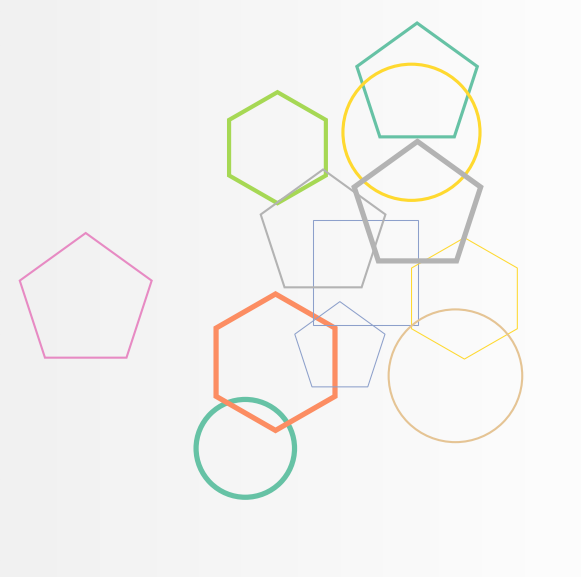[{"shape": "pentagon", "thickness": 1.5, "radius": 0.54, "center": [0.718, 0.85]}, {"shape": "circle", "thickness": 2.5, "radius": 0.42, "center": [0.422, 0.223]}, {"shape": "hexagon", "thickness": 2.5, "radius": 0.59, "center": [0.474, 0.372]}, {"shape": "pentagon", "thickness": 0.5, "radius": 0.41, "center": [0.585, 0.395]}, {"shape": "square", "thickness": 0.5, "radius": 0.45, "center": [0.629, 0.527]}, {"shape": "pentagon", "thickness": 1, "radius": 0.6, "center": [0.147, 0.476]}, {"shape": "hexagon", "thickness": 2, "radius": 0.48, "center": [0.477, 0.743]}, {"shape": "hexagon", "thickness": 0.5, "radius": 0.53, "center": [0.799, 0.482]}, {"shape": "circle", "thickness": 1.5, "radius": 0.59, "center": [0.708, 0.77]}, {"shape": "circle", "thickness": 1, "radius": 0.57, "center": [0.784, 0.348]}, {"shape": "pentagon", "thickness": 2.5, "radius": 0.57, "center": [0.718, 0.64]}, {"shape": "pentagon", "thickness": 1, "radius": 0.56, "center": [0.556, 0.593]}]